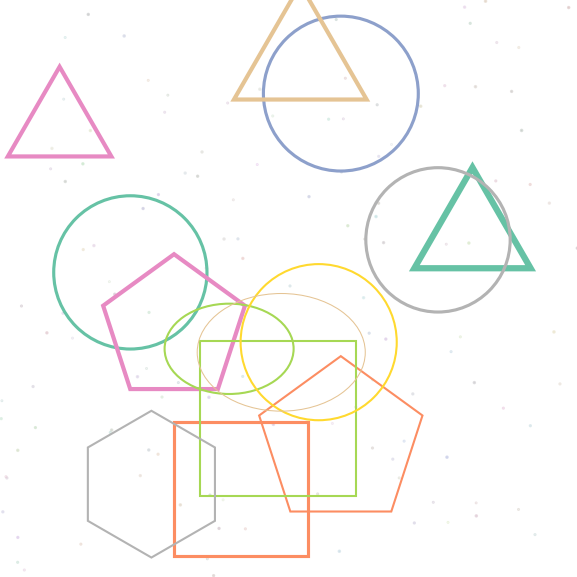[{"shape": "circle", "thickness": 1.5, "radius": 0.66, "center": [0.226, 0.527]}, {"shape": "triangle", "thickness": 3, "radius": 0.58, "center": [0.818, 0.593]}, {"shape": "square", "thickness": 1.5, "radius": 0.58, "center": [0.418, 0.153]}, {"shape": "pentagon", "thickness": 1, "radius": 0.74, "center": [0.59, 0.234]}, {"shape": "circle", "thickness": 1.5, "radius": 0.67, "center": [0.59, 0.837]}, {"shape": "pentagon", "thickness": 2, "radius": 0.65, "center": [0.301, 0.43]}, {"shape": "triangle", "thickness": 2, "radius": 0.52, "center": [0.103, 0.78]}, {"shape": "square", "thickness": 1, "radius": 0.67, "center": [0.482, 0.275]}, {"shape": "oval", "thickness": 1, "radius": 0.56, "center": [0.397, 0.395]}, {"shape": "circle", "thickness": 1, "radius": 0.68, "center": [0.552, 0.407]}, {"shape": "triangle", "thickness": 2, "radius": 0.66, "center": [0.52, 0.893]}, {"shape": "oval", "thickness": 0.5, "radius": 0.73, "center": [0.487, 0.389]}, {"shape": "hexagon", "thickness": 1, "radius": 0.64, "center": [0.262, 0.161]}, {"shape": "circle", "thickness": 1.5, "radius": 0.62, "center": [0.758, 0.584]}]